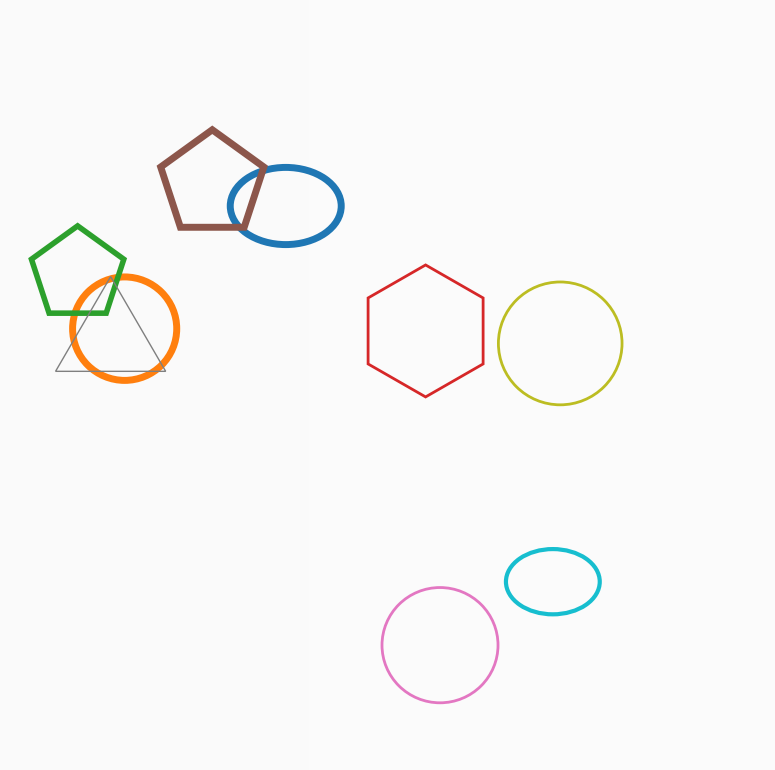[{"shape": "oval", "thickness": 2.5, "radius": 0.36, "center": [0.369, 0.732]}, {"shape": "circle", "thickness": 2.5, "radius": 0.34, "center": [0.161, 0.573]}, {"shape": "pentagon", "thickness": 2, "radius": 0.31, "center": [0.1, 0.644]}, {"shape": "hexagon", "thickness": 1, "radius": 0.43, "center": [0.549, 0.57]}, {"shape": "pentagon", "thickness": 2.5, "radius": 0.35, "center": [0.274, 0.761]}, {"shape": "circle", "thickness": 1, "radius": 0.37, "center": [0.568, 0.162]}, {"shape": "triangle", "thickness": 0.5, "radius": 0.41, "center": [0.143, 0.559]}, {"shape": "circle", "thickness": 1, "radius": 0.4, "center": [0.723, 0.554]}, {"shape": "oval", "thickness": 1.5, "radius": 0.3, "center": [0.713, 0.245]}]